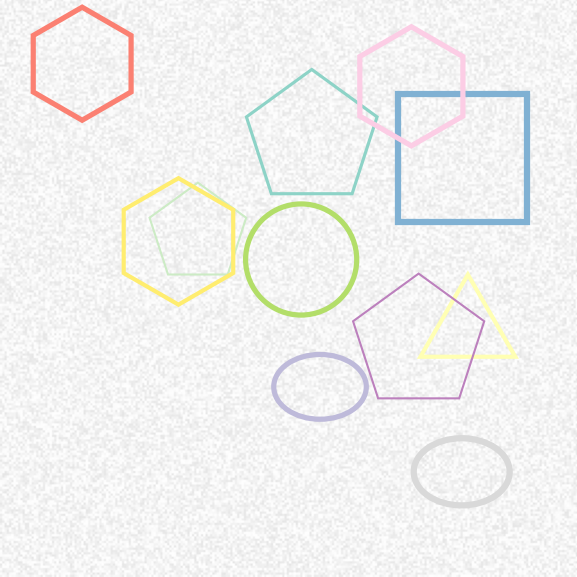[{"shape": "pentagon", "thickness": 1.5, "radius": 0.59, "center": [0.54, 0.76]}, {"shape": "triangle", "thickness": 2, "radius": 0.47, "center": [0.81, 0.429]}, {"shape": "oval", "thickness": 2.5, "radius": 0.4, "center": [0.554, 0.329]}, {"shape": "hexagon", "thickness": 2.5, "radius": 0.49, "center": [0.142, 0.889]}, {"shape": "square", "thickness": 3, "radius": 0.56, "center": [0.801, 0.725]}, {"shape": "circle", "thickness": 2.5, "radius": 0.48, "center": [0.521, 0.55]}, {"shape": "hexagon", "thickness": 2.5, "radius": 0.52, "center": [0.712, 0.85]}, {"shape": "oval", "thickness": 3, "radius": 0.42, "center": [0.799, 0.182]}, {"shape": "pentagon", "thickness": 1, "radius": 0.6, "center": [0.725, 0.406]}, {"shape": "pentagon", "thickness": 1, "radius": 0.44, "center": [0.343, 0.595]}, {"shape": "hexagon", "thickness": 2, "radius": 0.55, "center": [0.309, 0.581]}]